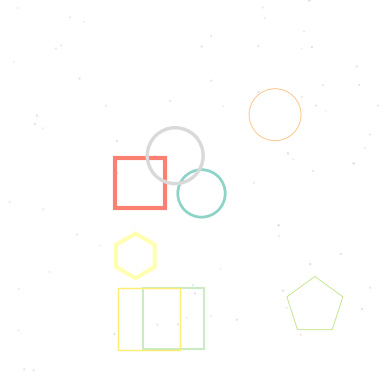[{"shape": "circle", "thickness": 2, "radius": 0.31, "center": [0.523, 0.498]}, {"shape": "hexagon", "thickness": 3, "radius": 0.29, "center": [0.352, 0.336]}, {"shape": "square", "thickness": 3, "radius": 0.32, "center": [0.364, 0.524]}, {"shape": "circle", "thickness": 0.5, "radius": 0.34, "center": [0.714, 0.702]}, {"shape": "pentagon", "thickness": 0.5, "radius": 0.38, "center": [0.818, 0.205]}, {"shape": "circle", "thickness": 2.5, "radius": 0.36, "center": [0.455, 0.596]}, {"shape": "square", "thickness": 1.5, "radius": 0.39, "center": [0.45, 0.173]}, {"shape": "square", "thickness": 1, "radius": 0.4, "center": [0.388, 0.171]}]